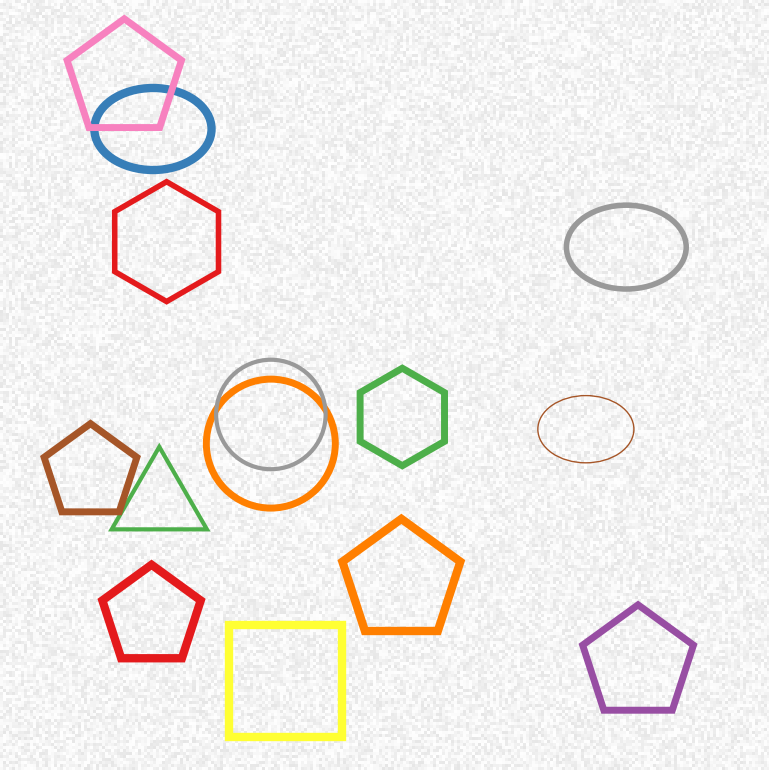[{"shape": "pentagon", "thickness": 3, "radius": 0.34, "center": [0.197, 0.199]}, {"shape": "hexagon", "thickness": 2, "radius": 0.39, "center": [0.216, 0.686]}, {"shape": "oval", "thickness": 3, "radius": 0.38, "center": [0.199, 0.832]}, {"shape": "hexagon", "thickness": 2.5, "radius": 0.32, "center": [0.522, 0.458]}, {"shape": "triangle", "thickness": 1.5, "radius": 0.36, "center": [0.207, 0.348]}, {"shape": "pentagon", "thickness": 2.5, "radius": 0.38, "center": [0.829, 0.139]}, {"shape": "circle", "thickness": 2.5, "radius": 0.42, "center": [0.352, 0.424]}, {"shape": "pentagon", "thickness": 3, "radius": 0.4, "center": [0.521, 0.246]}, {"shape": "square", "thickness": 3, "radius": 0.37, "center": [0.371, 0.115]}, {"shape": "oval", "thickness": 0.5, "radius": 0.31, "center": [0.761, 0.443]}, {"shape": "pentagon", "thickness": 2.5, "radius": 0.32, "center": [0.118, 0.386]}, {"shape": "pentagon", "thickness": 2.5, "radius": 0.39, "center": [0.161, 0.897]}, {"shape": "oval", "thickness": 2, "radius": 0.39, "center": [0.813, 0.679]}, {"shape": "circle", "thickness": 1.5, "radius": 0.36, "center": [0.352, 0.462]}]